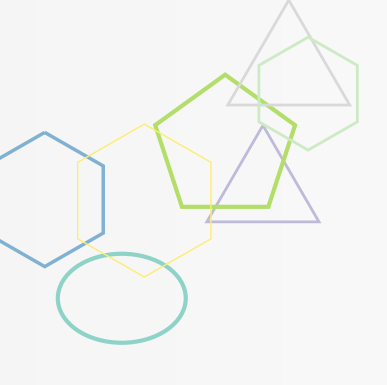[{"shape": "oval", "thickness": 3, "radius": 0.83, "center": [0.314, 0.225]}, {"shape": "triangle", "thickness": 2, "radius": 0.84, "center": [0.679, 0.507]}, {"shape": "hexagon", "thickness": 2.5, "radius": 0.87, "center": [0.115, 0.482]}, {"shape": "pentagon", "thickness": 3, "radius": 0.95, "center": [0.581, 0.616]}, {"shape": "triangle", "thickness": 2, "radius": 0.91, "center": [0.745, 0.818]}, {"shape": "hexagon", "thickness": 2, "radius": 0.73, "center": [0.795, 0.757]}, {"shape": "hexagon", "thickness": 1, "radius": 0.99, "center": [0.372, 0.479]}]